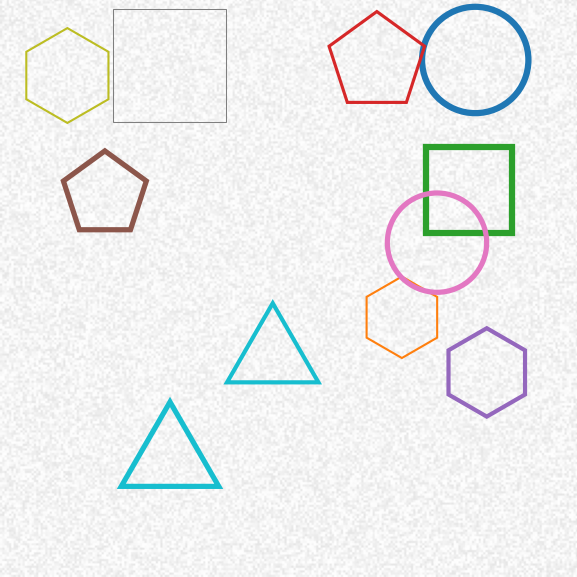[{"shape": "circle", "thickness": 3, "radius": 0.46, "center": [0.823, 0.895]}, {"shape": "hexagon", "thickness": 1, "radius": 0.35, "center": [0.696, 0.45]}, {"shape": "square", "thickness": 3, "radius": 0.37, "center": [0.812, 0.67]}, {"shape": "pentagon", "thickness": 1.5, "radius": 0.43, "center": [0.653, 0.892]}, {"shape": "hexagon", "thickness": 2, "radius": 0.38, "center": [0.843, 0.354]}, {"shape": "pentagon", "thickness": 2.5, "radius": 0.38, "center": [0.182, 0.662]}, {"shape": "circle", "thickness": 2.5, "radius": 0.43, "center": [0.757, 0.579]}, {"shape": "square", "thickness": 0.5, "radius": 0.49, "center": [0.293, 0.886]}, {"shape": "hexagon", "thickness": 1, "radius": 0.41, "center": [0.117, 0.868]}, {"shape": "triangle", "thickness": 2.5, "radius": 0.49, "center": [0.294, 0.206]}, {"shape": "triangle", "thickness": 2, "radius": 0.46, "center": [0.472, 0.383]}]